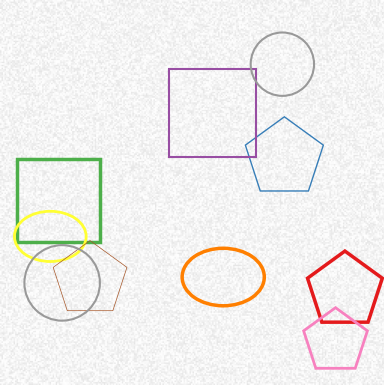[{"shape": "pentagon", "thickness": 2.5, "radius": 0.51, "center": [0.896, 0.246]}, {"shape": "pentagon", "thickness": 1, "radius": 0.53, "center": [0.739, 0.59]}, {"shape": "square", "thickness": 2.5, "radius": 0.54, "center": [0.151, 0.48]}, {"shape": "square", "thickness": 1.5, "radius": 0.57, "center": [0.552, 0.706]}, {"shape": "oval", "thickness": 2.5, "radius": 0.53, "center": [0.58, 0.28]}, {"shape": "oval", "thickness": 2, "radius": 0.47, "center": [0.131, 0.386]}, {"shape": "pentagon", "thickness": 0.5, "radius": 0.5, "center": [0.234, 0.274]}, {"shape": "pentagon", "thickness": 2, "radius": 0.44, "center": [0.871, 0.114]}, {"shape": "circle", "thickness": 1.5, "radius": 0.49, "center": [0.161, 0.265]}, {"shape": "circle", "thickness": 1.5, "radius": 0.41, "center": [0.733, 0.833]}]